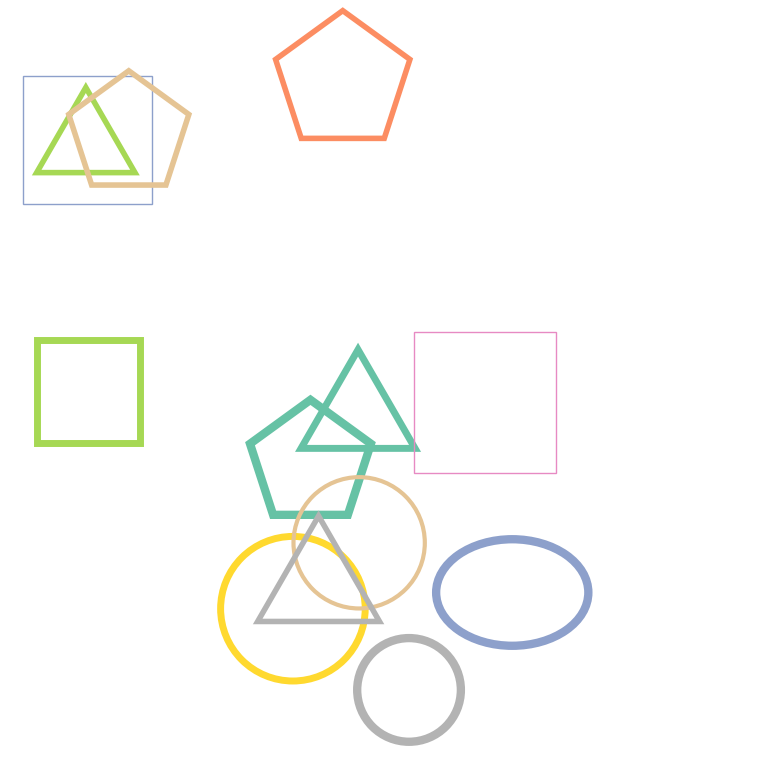[{"shape": "triangle", "thickness": 2.5, "radius": 0.43, "center": [0.465, 0.46]}, {"shape": "pentagon", "thickness": 3, "radius": 0.41, "center": [0.403, 0.398]}, {"shape": "pentagon", "thickness": 2, "radius": 0.46, "center": [0.445, 0.894]}, {"shape": "square", "thickness": 0.5, "radius": 0.42, "center": [0.114, 0.818]}, {"shape": "oval", "thickness": 3, "radius": 0.49, "center": [0.665, 0.231]}, {"shape": "square", "thickness": 0.5, "radius": 0.46, "center": [0.63, 0.477]}, {"shape": "triangle", "thickness": 2, "radius": 0.37, "center": [0.111, 0.813]}, {"shape": "square", "thickness": 2.5, "radius": 0.33, "center": [0.115, 0.491]}, {"shape": "circle", "thickness": 2.5, "radius": 0.47, "center": [0.38, 0.209]}, {"shape": "pentagon", "thickness": 2, "radius": 0.41, "center": [0.167, 0.826]}, {"shape": "circle", "thickness": 1.5, "radius": 0.43, "center": [0.466, 0.295]}, {"shape": "circle", "thickness": 3, "radius": 0.34, "center": [0.531, 0.104]}, {"shape": "triangle", "thickness": 2, "radius": 0.46, "center": [0.414, 0.239]}]